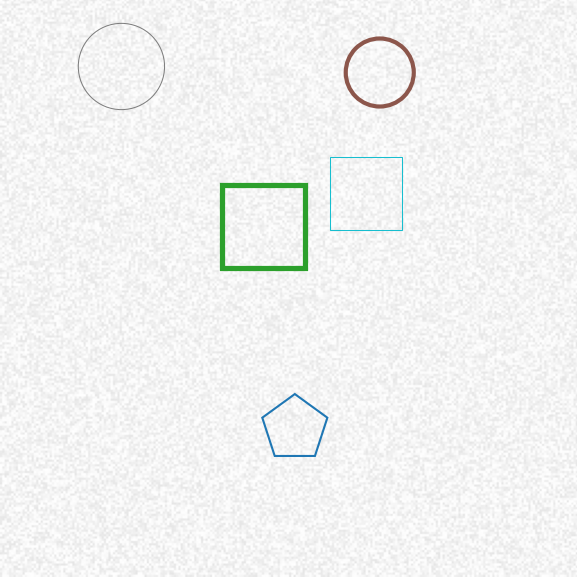[{"shape": "pentagon", "thickness": 1, "radius": 0.3, "center": [0.511, 0.258]}, {"shape": "square", "thickness": 2.5, "radius": 0.36, "center": [0.457, 0.607]}, {"shape": "circle", "thickness": 2, "radius": 0.29, "center": [0.658, 0.874]}, {"shape": "circle", "thickness": 0.5, "radius": 0.37, "center": [0.21, 0.884]}, {"shape": "square", "thickness": 0.5, "radius": 0.31, "center": [0.634, 0.664]}]